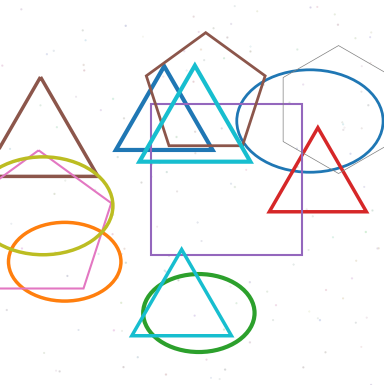[{"shape": "triangle", "thickness": 3, "radius": 0.73, "center": [0.427, 0.683]}, {"shape": "oval", "thickness": 2, "radius": 0.95, "center": [0.805, 0.686]}, {"shape": "oval", "thickness": 2.5, "radius": 0.73, "center": [0.168, 0.32]}, {"shape": "oval", "thickness": 3, "radius": 0.72, "center": [0.517, 0.187]}, {"shape": "triangle", "thickness": 2.5, "radius": 0.73, "center": [0.826, 0.523]}, {"shape": "square", "thickness": 1.5, "radius": 0.98, "center": [0.588, 0.534]}, {"shape": "pentagon", "thickness": 2, "radius": 0.81, "center": [0.534, 0.753]}, {"shape": "triangle", "thickness": 2.5, "radius": 0.86, "center": [0.105, 0.628]}, {"shape": "pentagon", "thickness": 1.5, "radius": 0.99, "center": [0.1, 0.411]}, {"shape": "hexagon", "thickness": 0.5, "radius": 0.83, "center": [0.879, 0.715]}, {"shape": "oval", "thickness": 2.5, "radius": 0.91, "center": [0.112, 0.465]}, {"shape": "triangle", "thickness": 3, "radius": 0.83, "center": [0.506, 0.663]}, {"shape": "triangle", "thickness": 2.5, "radius": 0.75, "center": [0.472, 0.203]}]